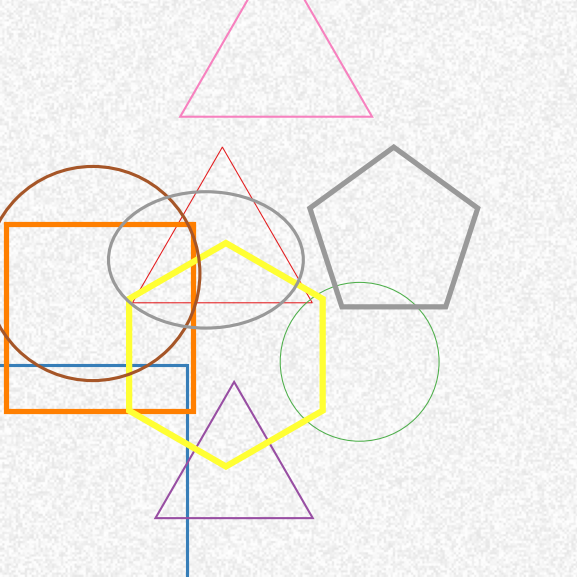[{"shape": "triangle", "thickness": 0.5, "radius": 0.9, "center": [0.385, 0.565]}, {"shape": "square", "thickness": 1.5, "radius": 1.0, "center": [0.124, 0.169]}, {"shape": "circle", "thickness": 0.5, "radius": 0.69, "center": [0.623, 0.373]}, {"shape": "triangle", "thickness": 1, "radius": 0.79, "center": [0.405, 0.181]}, {"shape": "square", "thickness": 2.5, "radius": 0.81, "center": [0.172, 0.449]}, {"shape": "hexagon", "thickness": 3, "radius": 0.97, "center": [0.391, 0.385]}, {"shape": "circle", "thickness": 1.5, "radius": 0.93, "center": [0.161, 0.526]}, {"shape": "triangle", "thickness": 1, "radius": 0.96, "center": [0.478, 0.893]}, {"shape": "pentagon", "thickness": 2.5, "radius": 0.76, "center": [0.682, 0.591]}, {"shape": "oval", "thickness": 1.5, "radius": 0.84, "center": [0.357, 0.549]}]